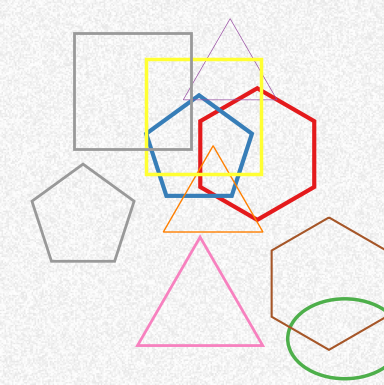[{"shape": "hexagon", "thickness": 3, "radius": 0.85, "center": [0.668, 0.6]}, {"shape": "pentagon", "thickness": 3, "radius": 0.72, "center": [0.517, 0.608]}, {"shape": "oval", "thickness": 2.5, "radius": 0.74, "center": [0.896, 0.12]}, {"shape": "triangle", "thickness": 0.5, "radius": 0.7, "center": [0.598, 0.811]}, {"shape": "triangle", "thickness": 1, "radius": 0.75, "center": [0.554, 0.472]}, {"shape": "square", "thickness": 2.5, "radius": 0.75, "center": [0.528, 0.698]}, {"shape": "hexagon", "thickness": 1.5, "radius": 0.86, "center": [0.854, 0.263]}, {"shape": "triangle", "thickness": 2, "radius": 0.94, "center": [0.52, 0.196]}, {"shape": "pentagon", "thickness": 2, "radius": 0.7, "center": [0.216, 0.434]}, {"shape": "square", "thickness": 2, "radius": 0.75, "center": [0.344, 0.765]}]